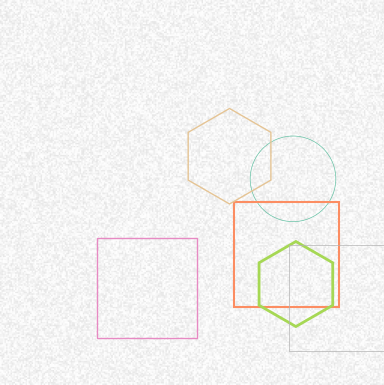[{"shape": "circle", "thickness": 0.5, "radius": 0.56, "center": [0.761, 0.535]}, {"shape": "square", "thickness": 1.5, "radius": 0.68, "center": [0.744, 0.339]}, {"shape": "square", "thickness": 1, "radius": 0.65, "center": [0.382, 0.252]}, {"shape": "hexagon", "thickness": 2, "radius": 0.55, "center": [0.769, 0.262]}, {"shape": "hexagon", "thickness": 1, "radius": 0.62, "center": [0.596, 0.594]}, {"shape": "square", "thickness": 0.5, "radius": 0.69, "center": [0.887, 0.227]}]